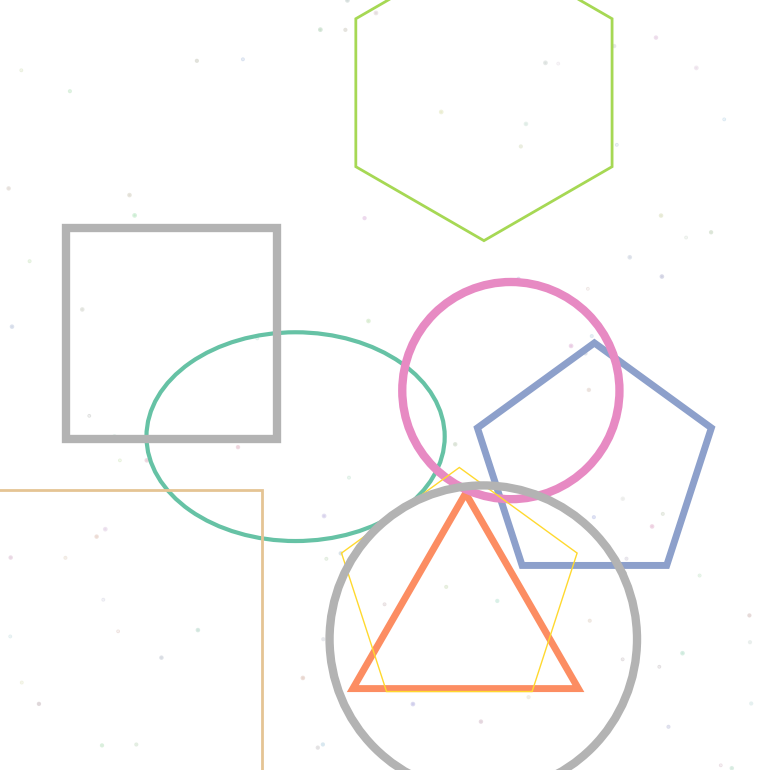[{"shape": "oval", "thickness": 1.5, "radius": 0.97, "center": [0.384, 0.433]}, {"shape": "triangle", "thickness": 2.5, "radius": 0.85, "center": [0.605, 0.19]}, {"shape": "pentagon", "thickness": 2.5, "radius": 0.8, "center": [0.772, 0.395]}, {"shape": "circle", "thickness": 3, "radius": 0.71, "center": [0.663, 0.493]}, {"shape": "hexagon", "thickness": 1, "radius": 0.96, "center": [0.629, 0.88]}, {"shape": "pentagon", "thickness": 0.5, "radius": 0.8, "center": [0.597, 0.232]}, {"shape": "square", "thickness": 1, "radius": 0.95, "center": [0.151, 0.174]}, {"shape": "square", "thickness": 3, "radius": 0.69, "center": [0.223, 0.567]}, {"shape": "circle", "thickness": 3, "radius": 1.0, "center": [0.628, 0.17]}]